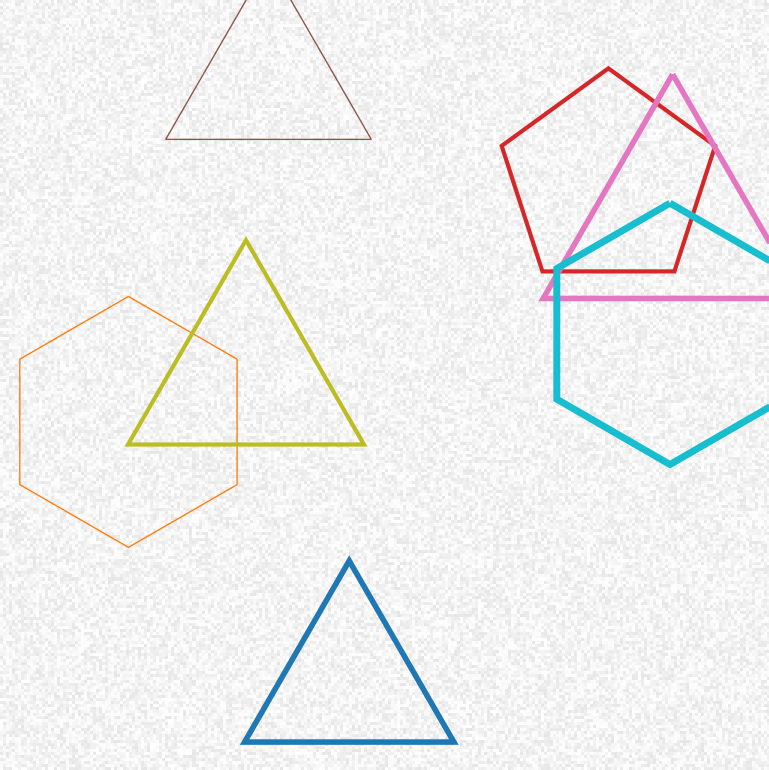[{"shape": "triangle", "thickness": 2, "radius": 0.78, "center": [0.454, 0.115]}, {"shape": "hexagon", "thickness": 0.5, "radius": 0.81, "center": [0.167, 0.452]}, {"shape": "pentagon", "thickness": 1.5, "radius": 0.73, "center": [0.79, 0.765]}, {"shape": "triangle", "thickness": 0.5, "radius": 0.77, "center": [0.349, 0.896]}, {"shape": "triangle", "thickness": 2, "radius": 0.97, "center": [0.874, 0.709]}, {"shape": "triangle", "thickness": 1.5, "radius": 0.88, "center": [0.319, 0.511]}, {"shape": "hexagon", "thickness": 2.5, "radius": 0.85, "center": [0.87, 0.566]}]